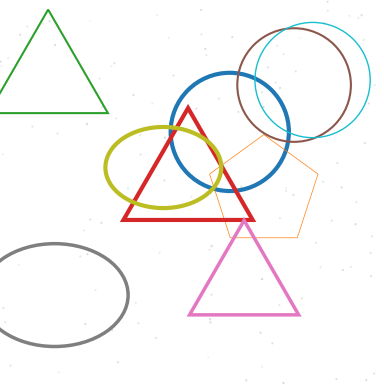[{"shape": "circle", "thickness": 3, "radius": 0.77, "center": [0.597, 0.657]}, {"shape": "pentagon", "thickness": 0.5, "radius": 0.74, "center": [0.685, 0.502]}, {"shape": "triangle", "thickness": 1.5, "radius": 0.9, "center": [0.125, 0.796]}, {"shape": "triangle", "thickness": 3, "radius": 0.97, "center": [0.488, 0.526]}, {"shape": "circle", "thickness": 1.5, "radius": 0.74, "center": [0.764, 0.779]}, {"shape": "triangle", "thickness": 2.5, "radius": 0.82, "center": [0.634, 0.264]}, {"shape": "oval", "thickness": 2.5, "radius": 0.95, "center": [0.142, 0.234]}, {"shape": "oval", "thickness": 3, "radius": 0.75, "center": [0.424, 0.565]}, {"shape": "circle", "thickness": 1, "radius": 0.75, "center": [0.812, 0.792]}]